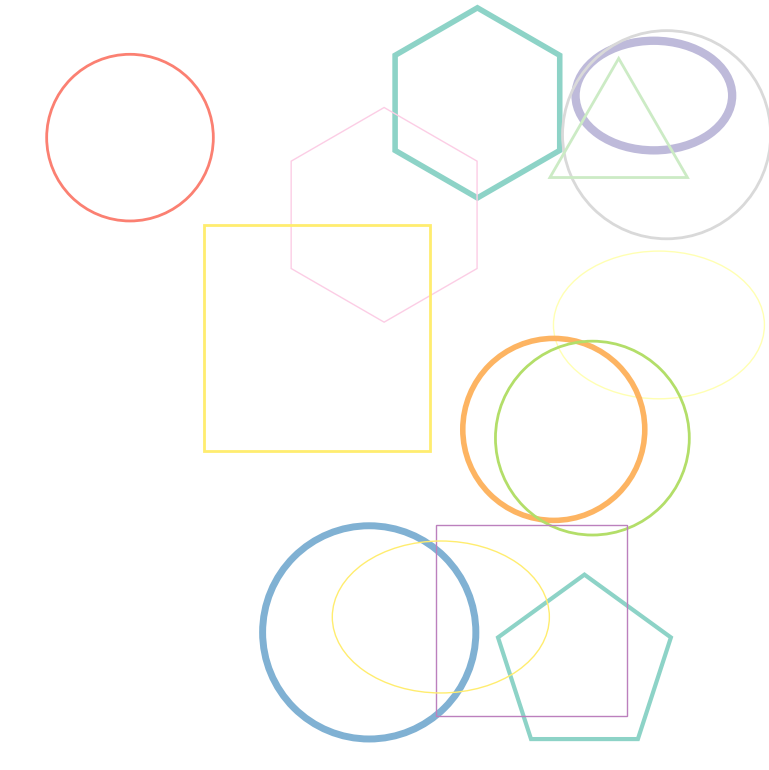[{"shape": "pentagon", "thickness": 1.5, "radius": 0.59, "center": [0.759, 0.136]}, {"shape": "hexagon", "thickness": 2, "radius": 0.62, "center": [0.62, 0.866]}, {"shape": "oval", "thickness": 0.5, "radius": 0.69, "center": [0.856, 0.578]}, {"shape": "oval", "thickness": 3, "radius": 0.51, "center": [0.849, 0.876]}, {"shape": "circle", "thickness": 1, "radius": 0.54, "center": [0.169, 0.821]}, {"shape": "circle", "thickness": 2.5, "radius": 0.69, "center": [0.48, 0.179]}, {"shape": "circle", "thickness": 2, "radius": 0.59, "center": [0.719, 0.442]}, {"shape": "circle", "thickness": 1, "radius": 0.63, "center": [0.769, 0.431]}, {"shape": "hexagon", "thickness": 0.5, "radius": 0.7, "center": [0.499, 0.721]}, {"shape": "circle", "thickness": 1, "radius": 0.68, "center": [0.866, 0.825]}, {"shape": "square", "thickness": 0.5, "radius": 0.62, "center": [0.69, 0.195]}, {"shape": "triangle", "thickness": 1, "radius": 0.52, "center": [0.803, 0.821]}, {"shape": "square", "thickness": 1, "radius": 0.73, "center": [0.412, 0.561]}, {"shape": "oval", "thickness": 0.5, "radius": 0.7, "center": [0.573, 0.199]}]